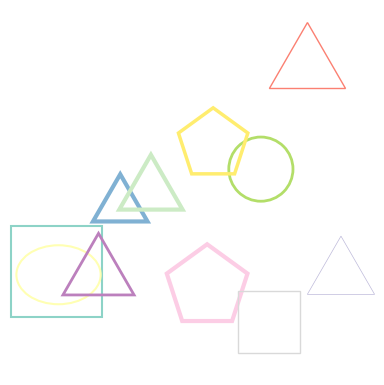[{"shape": "square", "thickness": 1.5, "radius": 0.59, "center": [0.147, 0.295]}, {"shape": "oval", "thickness": 1.5, "radius": 0.55, "center": [0.152, 0.286]}, {"shape": "triangle", "thickness": 0.5, "radius": 0.5, "center": [0.886, 0.286]}, {"shape": "triangle", "thickness": 1, "radius": 0.57, "center": [0.799, 0.827]}, {"shape": "triangle", "thickness": 3, "radius": 0.41, "center": [0.312, 0.466]}, {"shape": "circle", "thickness": 2, "radius": 0.42, "center": [0.678, 0.561]}, {"shape": "pentagon", "thickness": 3, "radius": 0.55, "center": [0.538, 0.255]}, {"shape": "square", "thickness": 1, "radius": 0.41, "center": [0.698, 0.163]}, {"shape": "triangle", "thickness": 2, "radius": 0.53, "center": [0.256, 0.287]}, {"shape": "triangle", "thickness": 3, "radius": 0.47, "center": [0.392, 0.503]}, {"shape": "pentagon", "thickness": 2.5, "radius": 0.47, "center": [0.554, 0.625]}]